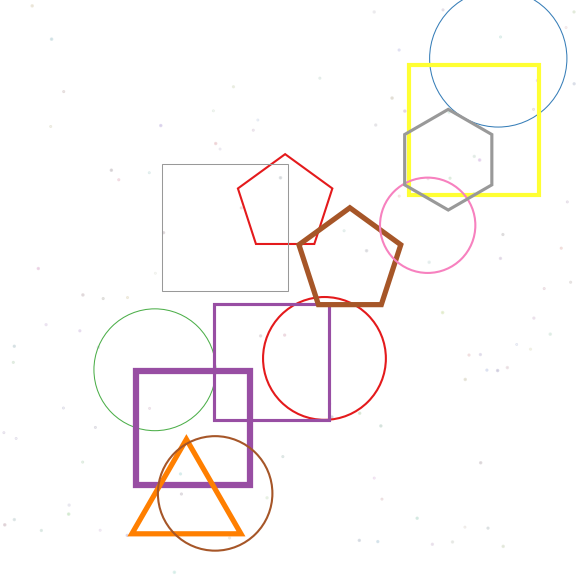[{"shape": "pentagon", "thickness": 1, "radius": 0.43, "center": [0.494, 0.646]}, {"shape": "circle", "thickness": 1, "radius": 0.53, "center": [0.562, 0.378]}, {"shape": "circle", "thickness": 0.5, "radius": 0.59, "center": [0.863, 0.898]}, {"shape": "circle", "thickness": 0.5, "radius": 0.53, "center": [0.268, 0.359]}, {"shape": "square", "thickness": 1.5, "radius": 0.5, "center": [0.47, 0.372]}, {"shape": "square", "thickness": 3, "radius": 0.49, "center": [0.335, 0.258]}, {"shape": "triangle", "thickness": 2.5, "radius": 0.55, "center": [0.323, 0.129]}, {"shape": "square", "thickness": 2, "radius": 0.56, "center": [0.821, 0.774]}, {"shape": "pentagon", "thickness": 2.5, "radius": 0.46, "center": [0.606, 0.547]}, {"shape": "circle", "thickness": 1, "radius": 0.5, "center": [0.373, 0.145]}, {"shape": "circle", "thickness": 1, "radius": 0.41, "center": [0.741, 0.609]}, {"shape": "square", "thickness": 0.5, "radius": 0.55, "center": [0.39, 0.606]}, {"shape": "hexagon", "thickness": 1.5, "radius": 0.44, "center": [0.776, 0.723]}]